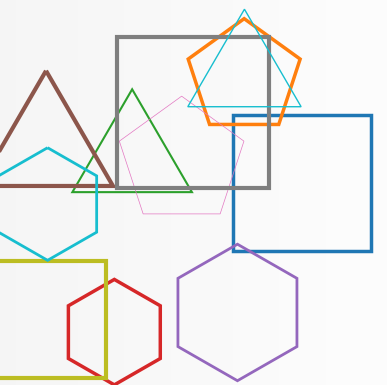[{"shape": "square", "thickness": 2.5, "radius": 0.89, "center": [0.78, 0.525]}, {"shape": "pentagon", "thickness": 2.5, "radius": 0.76, "center": [0.63, 0.8]}, {"shape": "triangle", "thickness": 1.5, "radius": 0.89, "center": [0.341, 0.59]}, {"shape": "hexagon", "thickness": 2.5, "radius": 0.68, "center": [0.295, 0.137]}, {"shape": "hexagon", "thickness": 2, "radius": 0.89, "center": [0.613, 0.188]}, {"shape": "triangle", "thickness": 3, "radius": 1.0, "center": [0.119, 0.617]}, {"shape": "pentagon", "thickness": 0.5, "radius": 0.85, "center": [0.469, 0.581]}, {"shape": "square", "thickness": 3, "radius": 0.98, "center": [0.498, 0.707]}, {"shape": "square", "thickness": 3, "radius": 0.76, "center": [0.121, 0.169]}, {"shape": "hexagon", "thickness": 2, "radius": 0.73, "center": [0.123, 0.47]}, {"shape": "triangle", "thickness": 1, "radius": 0.84, "center": [0.631, 0.807]}]